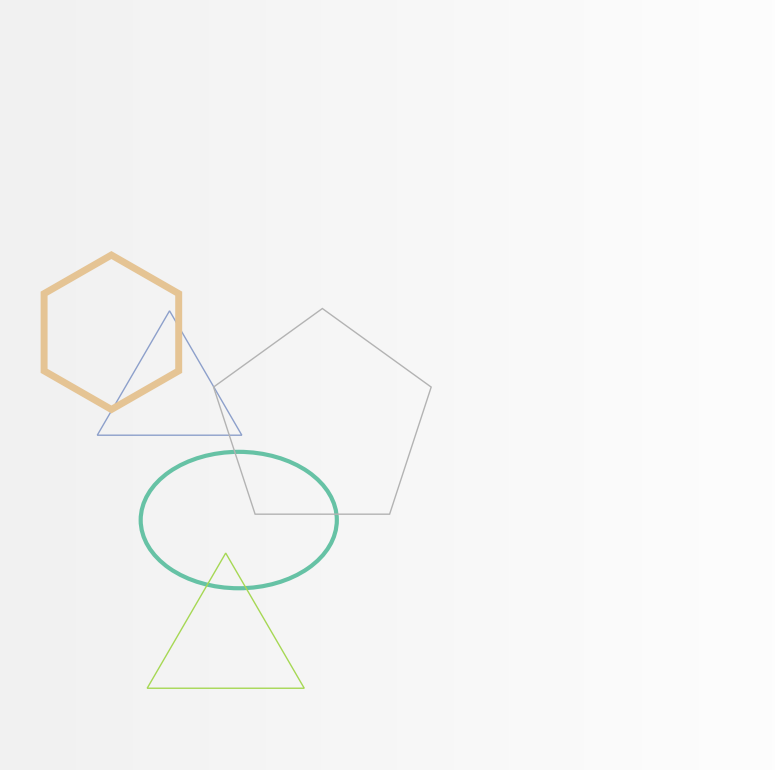[{"shape": "oval", "thickness": 1.5, "radius": 0.63, "center": [0.308, 0.325]}, {"shape": "triangle", "thickness": 0.5, "radius": 0.54, "center": [0.219, 0.489]}, {"shape": "triangle", "thickness": 0.5, "radius": 0.59, "center": [0.291, 0.165]}, {"shape": "hexagon", "thickness": 2.5, "radius": 0.5, "center": [0.144, 0.569]}, {"shape": "pentagon", "thickness": 0.5, "radius": 0.74, "center": [0.416, 0.452]}]